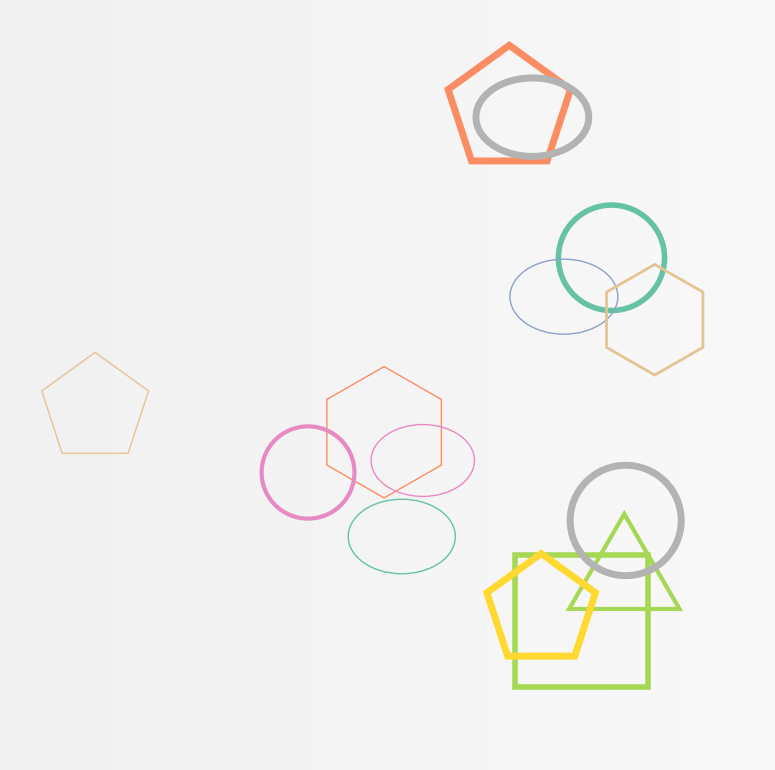[{"shape": "oval", "thickness": 0.5, "radius": 0.35, "center": [0.518, 0.303]}, {"shape": "circle", "thickness": 2, "radius": 0.34, "center": [0.789, 0.665]}, {"shape": "pentagon", "thickness": 2.5, "radius": 0.42, "center": [0.657, 0.858]}, {"shape": "hexagon", "thickness": 0.5, "radius": 0.43, "center": [0.496, 0.439]}, {"shape": "oval", "thickness": 0.5, "radius": 0.35, "center": [0.728, 0.615]}, {"shape": "circle", "thickness": 1.5, "radius": 0.3, "center": [0.397, 0.386]}, {"shape": "oval", "thickness": 0.5, "radius": 0.33, "center": [0.546, 0.402]}, {"shape": "triangle", "thickness": 1.5, "radius": 0.41, "center": [0.806, 0.25]}, {"shape": "square", "thickness": 2, "radius": 0.43, "center": [0.75, 0.193]}, {"shape": "pentagon", "thickness": 2.5, "radius": 0.37, "center": [0.698, 0.207]}, {"shape": "pentagon", "thickness": 0.5, "radius": 0.36, "center": [0.123, 0.47]}, {"shape": "hexagon", "thickness": 1, "radius": 0.36, "center": [0.845, 0.585]}, {"shape": "oval", "thickness": 2.5, "radius": 0.36, "center": [0.687, 0.848]}, {"shape": "circle", "thickness": 2.5, "radius": 0.36, "center": [0.807, 0.324]}]